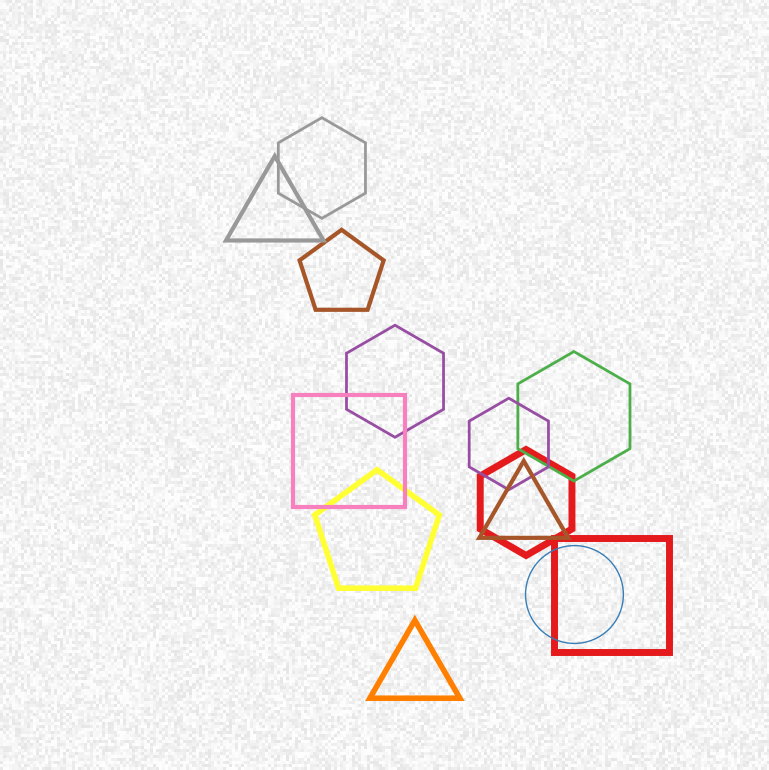[{"shape": "square", "thickness": 2.5, "radius": 0.37, "center": [0.794, 0.227]}, {"shape": "hexagon", "thickness": 2.5, "radius": 0.34, "center": [0.683, 0.347]}, {"shape": "circle", "thickness": 0.5, "radius": 0.32, "center": [0.746, 0.228]}, {"shape": "hexagon", "thickness": 1, "radius": 0.42, "center": [0.745, 0.459]}, {"shape": "hexagon", "thickness": 1, "radius": 0.36, "center": [0.513, 0.505]}, {"shape": "hexagon", "thickness": 1, "radius": 0.3, "center": [0.661, 0.423]}, {"shape": "triangle", "thickness": 2, "radius": 0.34, "center": [0.539, 0.127]}, {"shape": "pentagon", "thickness": 2, "radius": 0.43, "center": [0.49, 0.305]}, {"shape": "triangle", "thickness": 1.5, "radius": 0.33, "center": [0.68, 0.335]}, {"shape": "pentagon", "thickness": 1.5, "radius": 0.29, "center": [0.444, 0.644]}, {"shape": "square", "thickness": 1.5, "radius": 0.36, "center": [0.453, 0.414]}, {"shape": "triangle", "thickness": 1.5, "radius": 0.37, "center": [0.357, 0.724]}, {"shape": "hexagon", "thickness": 1, "radius": 0.33, "center": [0.418, 0.782]}]